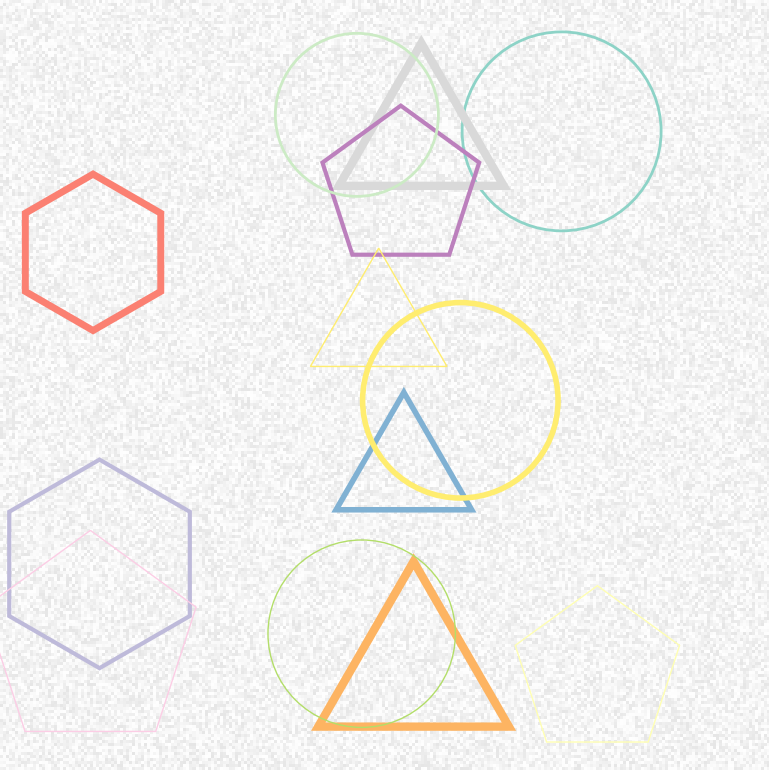[{"shape": "circle", "thickness": 1, "radius": 0.65, "center": [0.729, 0.829]}, {"shape": "pentagon", "thickness": 0.5, "radius": 0.56, "center": [0.776, 0.127]}, {"shape": "hexagon", "thickness": 1.5, "radius": 0.68, "center": [0.129, 0.268]}, {"shape": "hexagon", "thickness": 2.5, "radius": 0.51, "center": [0.121, 0.672]}, {"shape": "triangle", "thickness": 2, "radius": 0.51, "center": [0.524, 0.389]}, {"shape": "triangle", "thickness": 3, "radius": 0.71, "center": [0.537, 0.128]}, {"shape": "circle", "thickness": 0.5, "radius": 0.61, "center": [0.47, 0.177]}, {"shape": "pentagon", "thickness": 0.5, "radius": 0.72, "center": [0.117, 0.167]}, {"shape": "triangle", "thickness": 3, "radius": 0.62, "center": [0.547, 0.82]}, {"shape": "pentagon", "thickness": 1.5, "radius": 0.54, "center": [0.521, 0.756]}, {"shape": "circle", "thickness": 1, "radius": 0.53, "center": [0.463, 0.851]}, {"shape": "circle", "thickness": 2, "radius": 0.63, "center": [0.598, 0.48]}, {"shape": "triangle", "thickness": 0.5, "radius": 0.51, "center": [0.492, 0.575]}]